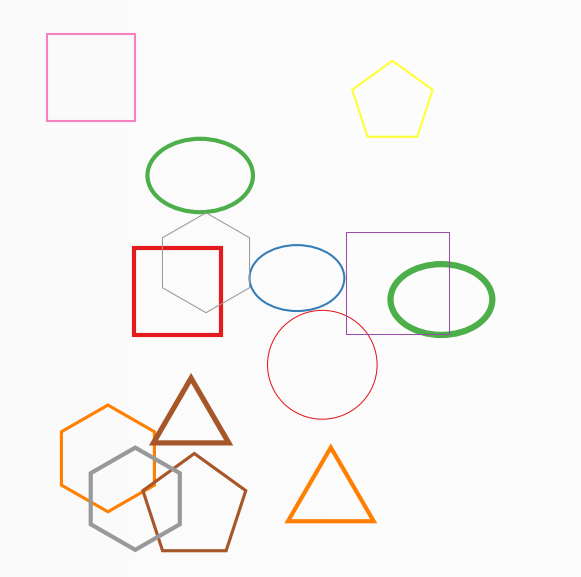[{"shape": "square", "thickness": 2, "radius": 0.37, "center": [0.306, 0.494]}, {"shape": "circle", "thickness": 0.5, "radius": 0.47, "center": [0.555, 0.367]}, {"shape": "oval", "thickness": 1, "radius": 0.41, "center": [0.511, 0.518]}, {"shape": "oval", "thickness": 3, "radius": 0.44, "center": [0.759, 0.48]}, {"shape": "oval", "thickness": 2, "radius": 0.45, "center": [0.344, 0.695]}, {"shape": "square", "thickness": 0.5, "radius": 0.44, "center": [0.684, 0.509]}, {"shape": "triangle", "thickness": 2, "radius": 0.43, "center": [0.569, 0.139]}, {"shape": "hexagon", "thickness": 1.5, "radius": 0.46, "center": [0.186, 0.205]}, {"shape": "pentagon", "thickness": 1, "radius": 0.36, "center": [0.675, 0.821]}, {"shape": "pentagon", "thickness": 1.5, "radius": 0.47, "center": [0.334, 0.121]}, {"shape": "triangle", "thickness": 2.5, "radius": 0.37, "center": [0.329, 0.27]}, {"shape": "square", "thickness": 1, "radius": 0.38, "center": [0.156, 0.865]}, {"shape": "hexagon", "thickness": 2, "radius": 0.44, "center": [0.233, 0.136]}, {"shape": "hexagon", "thickness": 0.5, "radius": 0.43, "center": [0.354, 0.544]}]